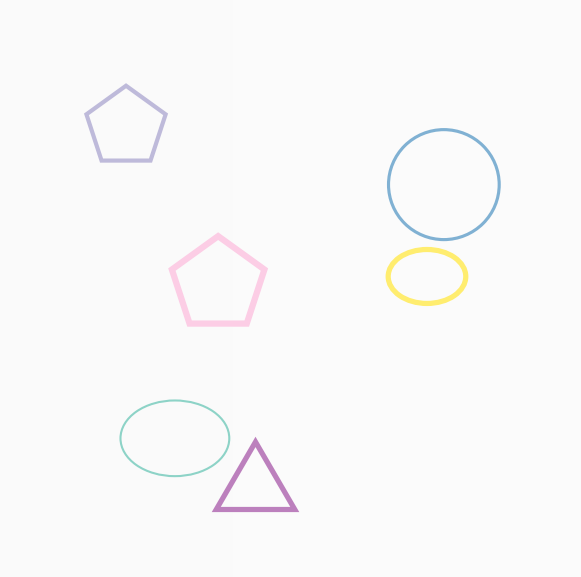[{"shape": "oval", "thickness": 1, "radius": 0.47, "center": [0.301, 0.24]}, {"shape": "pentagon", "thickness": 2, "radius": 0.36, "center": [0.217, 0.779]}, {"shape": "circle", "thickness": 1.5, "radius": 0.48, "center": [0.764, 0.679]}, {"shape": "pentagon", "thickness": 3, "radius": 0.42, "center": [0.375, 0.507]}, {"shape": "triangle", "thickness": 2.5, "radius": 0.39, "center": [0.44, 0.156]}, {"shape": "oval", "thickness": 2.5, "radius": 0.33, "center": [0.735, 0.52]}]